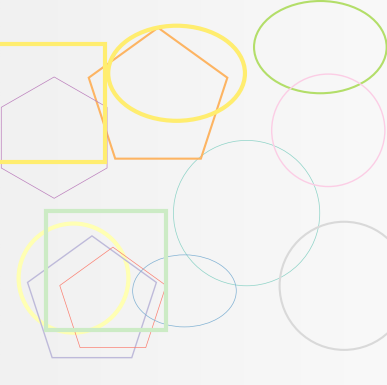[{"shape": "circle", "thickness": 0.5, "radius": 0.94, "center": [0.636, 0.447]}, {"shape": "circle", "thickness": 3, "radius": 0.71, "center": [0.19, 0.278]}, {"shape": "pentagon", "thickness": 1, "radius": 0.87, "center": [0.237, 0.212]}, {"shape": "pentagon", "thickness": 0.5, "radius": 0.72, "center": [0.291, 0.214]}, {"shape": "oval", "thickness": 0.5, "radius": 0.67, "center": [0.476, 0.244]}, {"shape": "pentagon", "thickness": 1.5, "radius": 0.94, "center": [0.408, 0.74]}, {"shape": "oval", "thickness": 1.5, "radius": 0.86, "center": [0.827, 0.878]}, {"shape": "circle", "thickness": 1, "radius": 0.73, "center": [0.847, 0.662]}, {"shape": "circle", "thickness": 1.5, "radius": 0.83, "center": [0.888, 0.258]}, {"shape": "hexagon", "thickness": 0.5, "radius": 0.79, "center": [0.14, 0.643]}, {"shape": "square", "thickness": 3, "radius": 0.77, "center": [0.273, 0.298]}, {"shape": "oval", "thickness": 3, "radius": 0.88, "center": [0.456, 0.81]}, {"shape": "square", "thickness": 3, "radius": 0.77, "center": [0.118, 0.732]}]